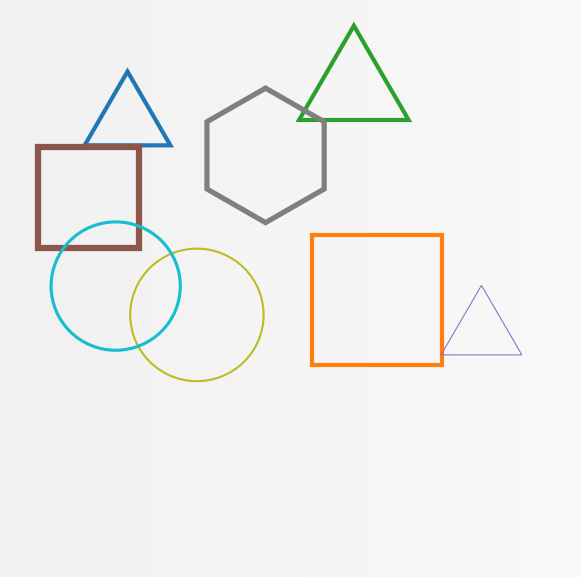[{"shape": "triangle", "thickness": 2, "radius": 0.43, "center": [0.219, 0.79]}, {"shape": "square", "thickness": 2, "radius": 0.56, "center": [0.649, 0.48]}, {"shape": "triangle", "thickness": 2, "radius": 0.54, "center": [0.609, 0.846]}, {"shape": "triangle", "thickness": 0.5, "radius": 0.4, "center": [0.828, 0.425]}, {"shape": "square", "thickness": 3, "radius": 0.44, "center": [0.152, 0.657]}, {"shape": "hexagon", "thickness": 2.5, "radius": 0.58, "center": [0.457, 0.73]}, {"shape": "circle", "thickness": 1, "radius": 0.57, "center": [0.339, 0.454]}, {"shape": "circle", "thickness": 1.5, "radius": 0.56, "center": [0.199, 0.504]}]